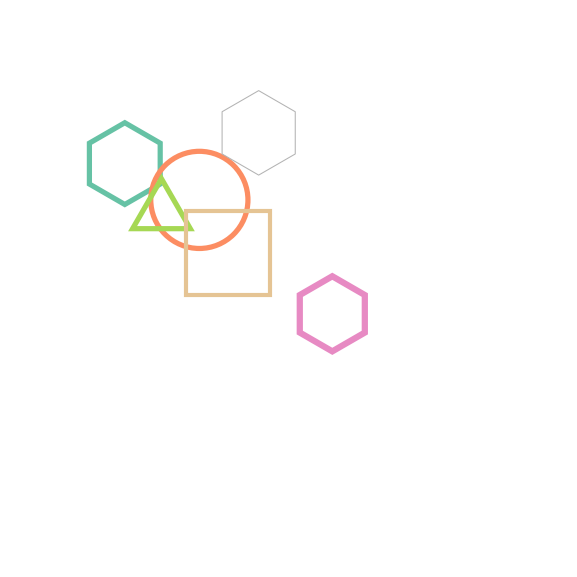[{"shape": "hexagon", "thickness": 2.5, "radius": 0.35, "center": [0.216, 0.716]}, {"shape": "circle", "thickness": 2.5, "radius": 0.42, "center": [0.345, 0.653]}, {"shape": "hexagon", "thickness": 3, "radius": 0.33, "center": [0.575, 0.456]}, {"shape": "triangle", "thickness": 2.5, "radius": 0.29, "center": [0.28, 0.632]}, {"shape": "square", "thickness": 2, "radius": 0.36, "center": [0.395, 0.561]}, {"shape": "hexagon", "thickness": 0.5, "radius": 0.37, "center": [0.448, 0.769]}]